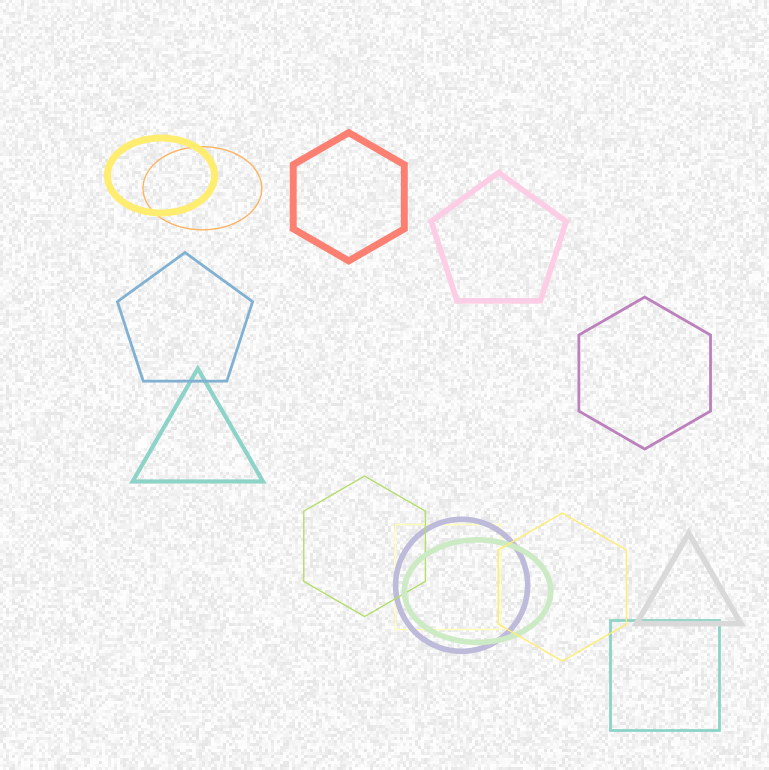[{"shape": "triangle", "thickness": 1.5, "radius": 0.49, "center": [0.257, 0.424]}, {"shape": "square", "thickness": 1, "radius": 0.35, "center": [0.863, 0.123]}, {"shape": "square", "thickness": 0.5, "radius": 0.34, "center": [0.581, 0.251]}, {"shape": "circle", "thickness": 2, "radius": 0.43, "center": [0.6, 0.24]}, {"shape": "hexagon", "thickness": 2.5, "radius": 0.42, "center": [0.453, 0.744]}, {"shape": "pentagon", "thickness": 1, "radius": 0.46, "center": [0.24, 0.58]}, {"shape": "oval", "thickness": 0.5, "radius": 0.39, "center": [0.263, 0.756]}, {"shape": "hexagon", "thickness": 0.5, "radius": 0.46, "center": [0.473, 0.291]}, {"shape": "pentagon", "thickness": 2, "radius": 0.46, "center": [0.648, 0.684]}, {"shape": "triangle", "thickness": 2, "radius": 0.39, "center": [0.894, 0.229]}, {"shape": "hexagon", "thickness": 1, "radius": 0.49, "center": [0.837, 0.516]}, {"shape": "oval", "thickness": 2, "radius": 0.48, "center": [0.62, 0.232]}, {"shape": "hexagon", "thickness": 0.5, "radius": 0.48, "center": [0.73, 0.238]}, {"shape": "oval", "thickness": 2.5, "radius": 0.35, "center": [0.209, 0.772]}]